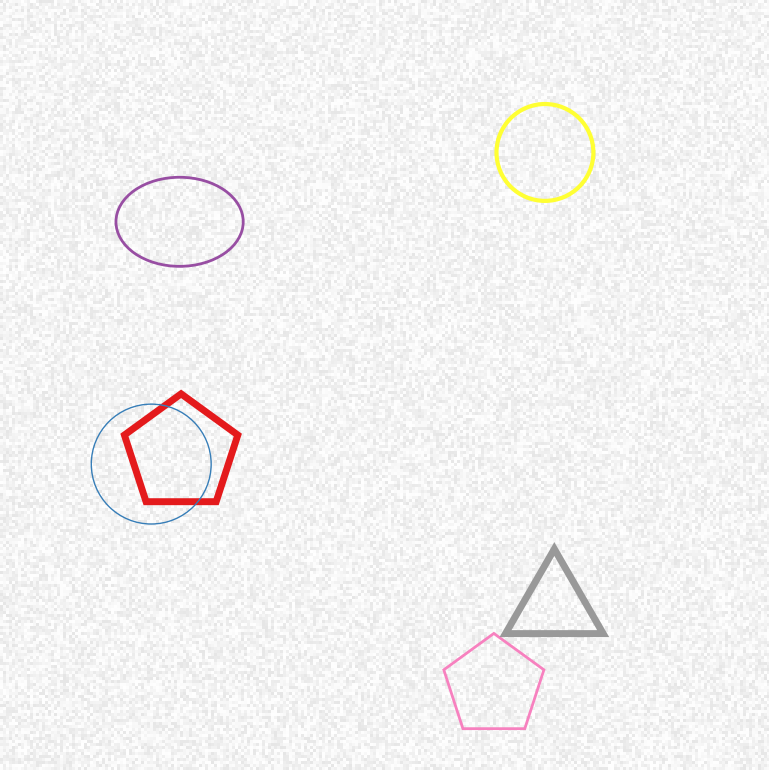[{"shape": "pentagon", "thickness": 2.5, "radius": 0.39, "center": [0.235, 0.411]}, {"shape": "circle", "thickness": 0.5, "radius": 0.39, "center": [0.196, 0.397]}, {"shape": "oval", "thickness": 1, "radius": 0.41, "center": [0.233, 0.712]}, {"shape": "circle", "thickness": 1.5, "radius": 0.31, "center": [0.708, 0.802]}, {"shape": "pentagon", "thickness": 1, "radius": 0.34, "center": [0.641, 0.109]}, {"shape": "triangle", "thickness": 2.5, "radius": 0.37, "center": [0.72, 0.214]}]